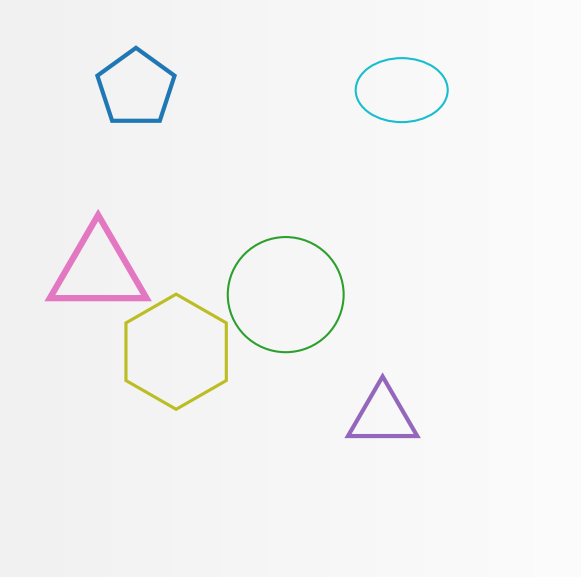[{"shape": "pentagon", "thickness": 2, "radius": 0.35, "center": [0.234, 0.846]}, {"shape": "circle", "thickness": 1, "radius": 0.5, "center": [0.492, 0.489]}, {"shape": "triangle", "thickness": 2, "radius": 0.34, "center": [0.658, 0.278]}, {"shape": "triangle", "thickness": 3, "radius": 0.48, "center": [0.169, 0.531]}, {"shape": "hexagon", "thickness": 1.5, "radius": 0.5, "center": [0.303, 0.39]}, {"shape": "oval", "thickness": 1, "radius": 0.4, "center": [0.691, 0.843]}]